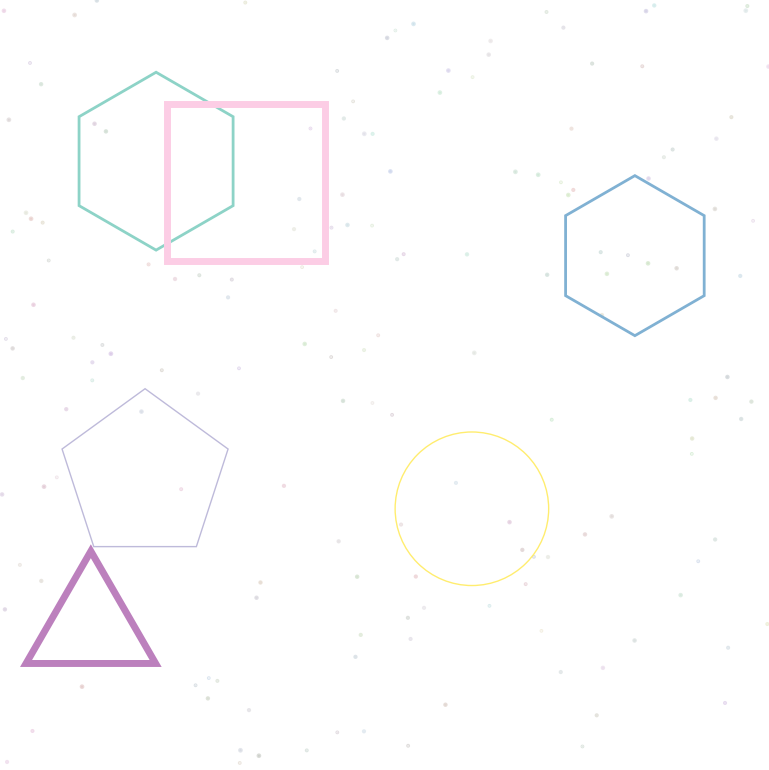[{"shape": "hexagon", "thickness": 1, "radius": 0.58, "center": [0.203, 0.791]}, {"shape": "pentagon", "thickness": 0.5, "radius": 0.57, "center": [0.188, 0.382]}, {"shape": "hexagon", "thickness": 1, "radius": 0.52, "center": [0.825, 0.668]}, {"shape": "square", "thickness": 2.5, "radius": 0.51, "center": [0.319, 0.763]}, {"shape": "triangle", "thickness": 2.5, "radius": 0.49, "center": [0.118, 0.187]}, {"shape": "circle", "thickness": 0.5, "radius": 0.5, "center": [0.613, 0.339]}]